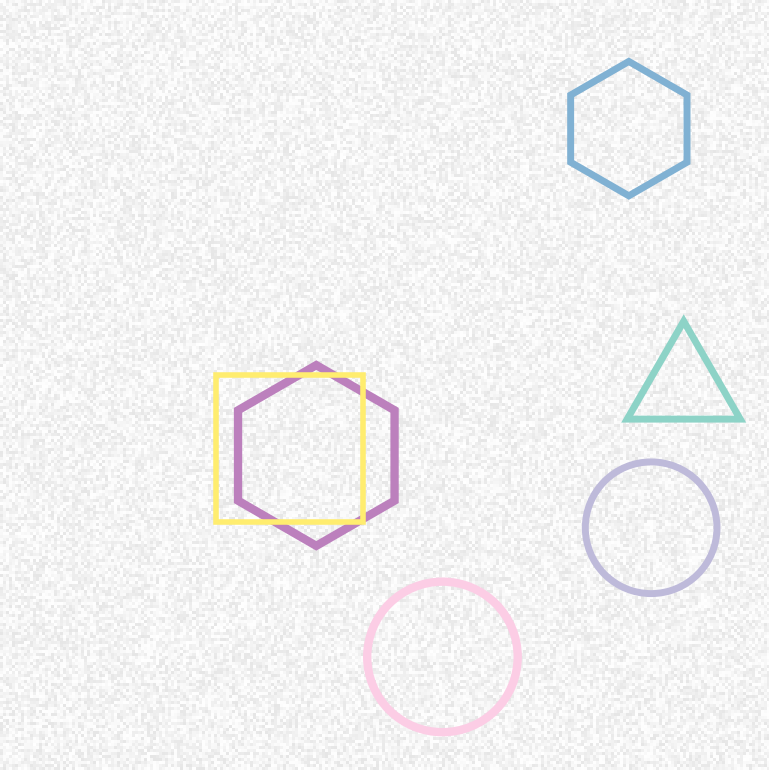[{"shape": "triangle", "thickness": 2.5, "radius": 0.42, "center": [0.888, 0.498]}, {"shape": "circle", "thickness": 2.5, "radius": 0.43, "center": [0.846, 0.315]}, {"shape": "hexagon", "thickness": 2.5, "radius": 0.44, "center": [0.817, 0.833]}, {"shape": "circle", "thickness": 3, "radius": 0.49, "center": [0.575, 0.147]}, {"shape": "hexagon", "thickness": 3, "radius": 0.59, "center": [0.411, 0.408]}, {"shape": "square", "thickness": 2, "radius": 0.48, "center": [0.376, 0.418]}]